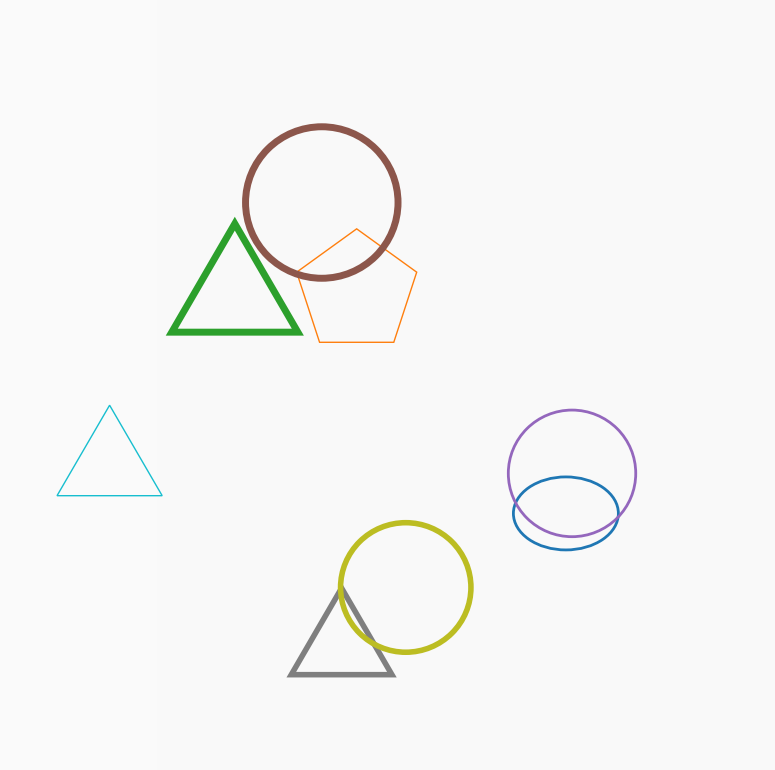[{"shape": "oval", "thickness": 1, "radius": 0.34, "center": [0.73, 0.333]}, {"shape": "pentagon", "thickness": 0.5, "radius": 0.41, "center": [0.46, 0.621]}, {"shape": "triangle", "thickness": 2.5, "radius": 0.47, "center": [0.303, 0.616]}, {"shape": "circle", "thickness": 1, "radius": 0.41, "center": [0.738, 0.385]}, {"shape": "circle", "thickness": 2.5, "radius": 0.49, "center": [0.415, 0.737]}, {"shape": "triangle", "thickness": 2, "radius": 0.37, "center": [0.441, 0.161]}, {"shape": "circle", "thickness": 2, "radius": 0.42, "center": [0.524, 0.237]}, {"shape": "triangle", "thickness": 0.5, "radius": 0.39, "center": [0.141, 0.395]}]